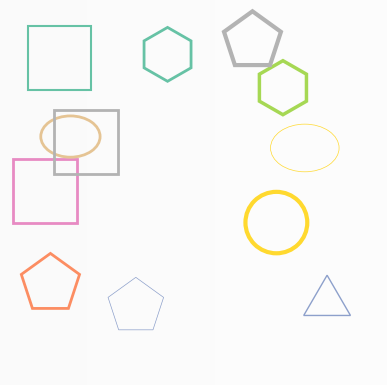[{"shape": "square", "thickness": 1.5, "radius": 0.41, "center": [0.154, 0.849]}, {"shape": "hexagon", "thickness": 2, "radius": 0.35, "center": [0.432, 0.859]}, {"shape": "pentagon", "thickness": 2, "radius": 0.39, "center": [0.13, 0.263]}, {"shape": "triangle", "thickness": 1, "radius": 0.35, "center": [0.844, 0.215]}, {"shape": "pentagon", "thickness": 0.5, "radius": 0.38, "center": [0.351, 0.204]}, {"shape": "square", "thickness": 2, "radius": 0.42, "center": [0.116, 0.505]}, {"shape": "hexagon", "thickness": 2.5, "radius": 0.35, "center": [0.73, 0.772]}, {"shape": "oval", "thickness": 0.5, "radius": 0.44, "center": [0.787, 0.616]}, {"shape": "circle", "thickness": 3, "radius": 0.4, "center": [0.713, 0.422]}, {"shape": "oval", "thickness": 2, "radius": 0.38, "center": [0.182, 0.645]}, {"shape": "square", "thickness": 2, "radius": 0.41, "center": [0.223, 0.632]}, {"shape": "pentagon", "thickness": 3, "radius": 0.39, "center": [0.652, 0.893]}]